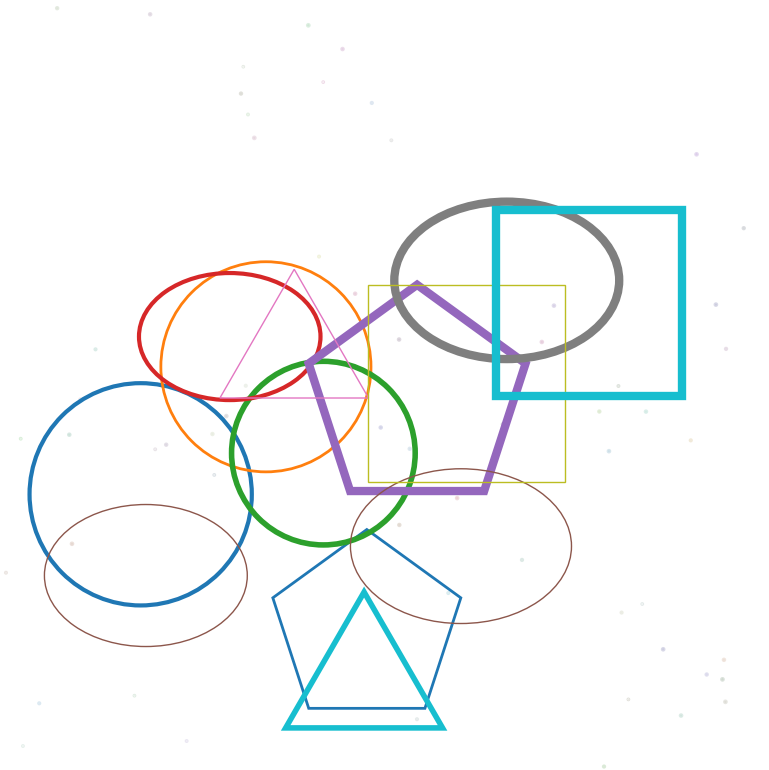[{"shape": "pentagon", "thickness": 1, "radius": 0.64, "center": [0.476, 0.184]}, {"shape": "circle", "thickness": 1.5, "radius": 0.72, "center": [0.183, 0.358]}, {"shape": "circle", "thickness": 1, "radius": 0.68, "center": [0.345, 0.524]}, {"shape": "circle", "thickness": 2, "radius": 0.6, "center": [0.42, 0.412]}, {"shape": "oval", "thickness": 1.5, "radius": 0.59, "center": [0.298, 0.563]}, {"shape": "pentagon", "thickness": 3, "radius": 0.74, "center": [0.542, 0.482]}, {"shape": "oval", "thickness": 0.5, "radius": 0.72, "center": [0.599, 0.291]}, {"shape": "oval", "thickness": 0.5, "radius": 0.66, "center": [0.189, 0.253]}, {"shape": "triangle", "thickness": 0.5, "radius": 0.56, "center": [0.382, 0.539]}, {"shape": "oval", "thickness": 3, "radius": 0.73, "center": [0.658, 0.636]}, {"shape": "square", "thickness": 0.5, "radius": 0.64, "center": [0.606, 0.501]}, {"shape": "triangle", "thickness": 2, "radius": 0.59, "center": [0.473, 0.113]}, {"shape": "square", "thickness": 3, "radius": 0.6, "center": [0.765, 0.607]}]